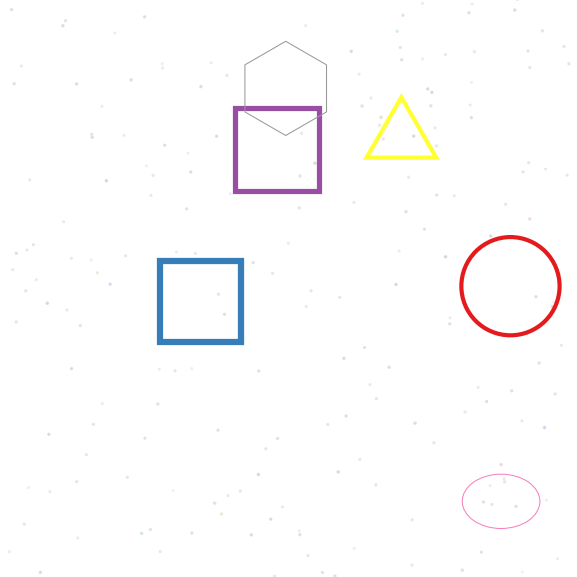[{"shape": "circle", "thickness": 2, "radius": 0.43, "center": [0.884, 0.504]}, {"shape": "square", "thickness": 3, "radius": 0.35, "center": [0.347, 0.477]}, {"shape": "square", "thickness": 2.5, "radius": 0.36, "center": [0.48, 0.74]}, {"shape": "triangle", "thickness": 2, "radius": 0.35, "center": [0.695, 0.761]}, {"shape": "oval", "thickness": 0.5, "radius": 0.34, "center": [0.868, 0.131]}, {"shape": "hexagon", "thickness": 0.5, "radius": 0.41, "center": [0.495, 0.846]}]